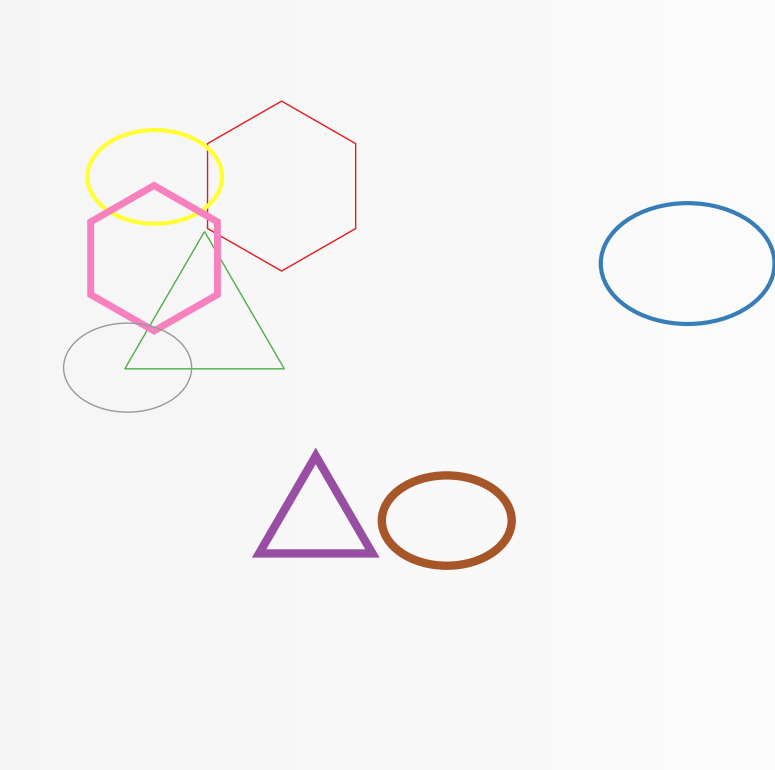[{"shape": "hexagon", "thickness": 0.5, "radius": 0.55, "center": [0.363, 0.758]}, {"shape": "oval", "thickness": 1.5, "radius": 0.56, "center": [0.887, 0.658]}, {"shape": "triangle", "thickness": 0.5, "radius": 0.59, "center": [0.264, 0.58]}, {"shape": "triangle", "thickness": 3, "radius": 0.42, "center": [0.407, 0.323]}, {"shape": "oval", "thickness": 1.5, "radius": 0.43, "center": [0.2, 0.77]}, {"shape": "oval", "thickness": 3, "radius": 0.42, "center": [0.576, 0.324]}, {"shape": "hexagon", "thickness": 2.5, "radius": 0.47, "center": [0.199, 0.665]}, {"shape": "oval", "thickness": 0.5, "radius": 0.41, "center": [0.165, 0.523]}]